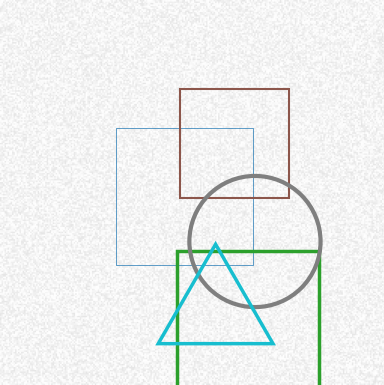[{"shape": "square", "thickness": 0.5, "radius": 0.89, "center": [0.48, 0.489]}, {"shape": "square", "thickness": 2.5, "radius": 0.92, "center": [0.644, 0.165]}, {"shape": "square", "thickness": 1.5, "radius": 0.71, "center": [0.61, 0.626]}, {"shape": "circle", "thickness": 3, "radius": 0.85, "center": [0.662, 0.373]}, {"shape": "triangle", "thickness": 2.5, "radius": 0.86, "center": [0.56, 0.193]}]